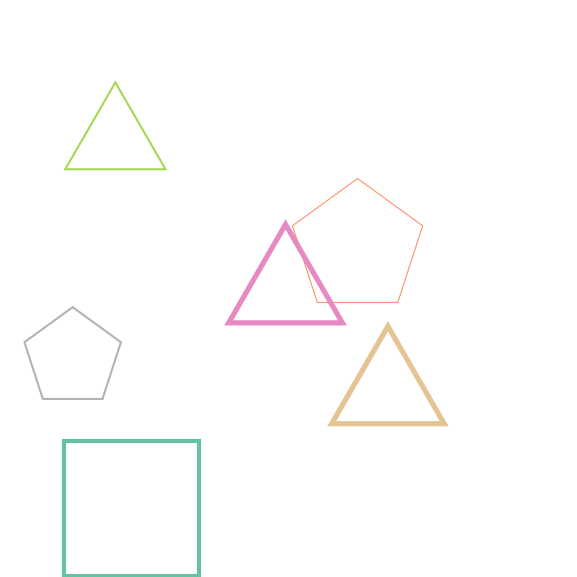[{"shape": "square", "thickness": 2, "radius": 0.59, "center": [0.228, 0.118]}, {"shape": "pentagon", "thickness": 0.5, "radius": 0.59, "center": [0.619, 0.571]}, {"shape": "triangle", "thickness": 2.5, "radius": 0.57, "center": [0.494, 0.497]}, {"shape": "triangle", "thickness": 1, "radius": 0.5, "center": [0.2, 0.756]}, {"shape": "triangle", "thickness": 2.5, "radius": 0.56, "center": [0.672, 0.322]}, {"shape": "pentagon", "thickness": 1, "radius": 0.44, "center": [0.126, 0.379]}]